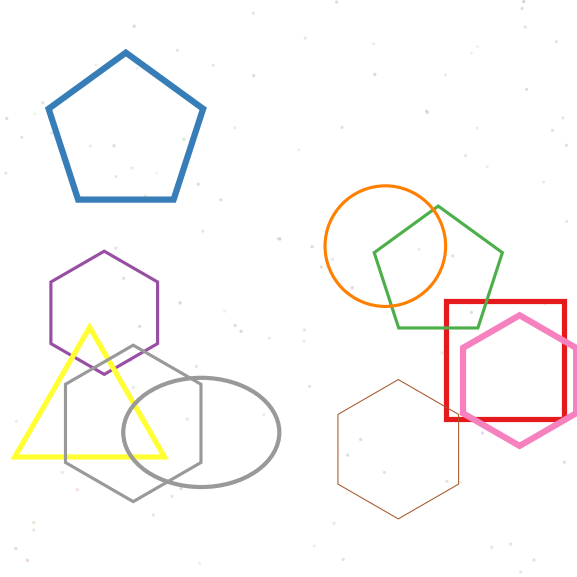[{"shape": "square", "thickness": 2.5, "radius": 0.51, "center": [0.875, 0.376]}, {"shape": "pentagon", "thickness": 3, "radius": 0.7, "center": [0.218, 0.767]}, {"shape": "pentagon", "thickness": 1.5, "radius": 0.58, "center": [0.759, 0.526]}, {"shape": "hexagon", "thickness": 1.5, "radius": 0.53, "center": [0.181, 0.458]}, {"shape": "circle", "thickness": 1.5, "radius": 0.52, "center": [0.667, 0.573]}, {"shape": "triangle", "thickness": 2.5, "radius": 0.75, "center": [0.155, 0.283]}, {"shape": "hexagon", "thickness": 0.5, "radius": 0.6, "center": [0.69, 0.221]}, {"shape": "hexagon", "thickness": 3, "radius": 0.57, "center": [0.9, 0.34]}, {"shape": "oval", "thickness": 2, "radius": 0.68, "center": [0.349, 0.25]}, {"shape": "hexagon", "thickness": 1.5, "radius": 0.68, "center": [0.231, 0.266]}]